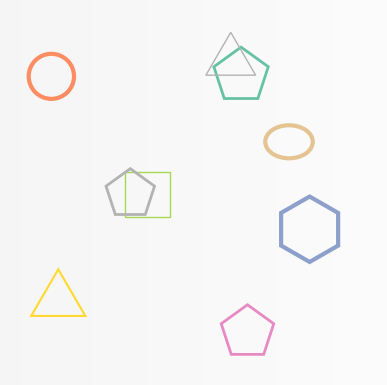[{"shape": "pentagon", "thickness": 2, "radius": 0.37, "center": [0.622, 0.804]}, {"shape": "circle", "thickness": 3, "radius": 0.29, "center": [0.133, 0.802]}, {"shape": "hexagon", "thickness": 3, "radius": 0.42, "center": [0.799, 0.405]}, {"shape": "pentagon", "thickness": 2, "radius": 0.36, "center": [0.639, 0.137]}, {"shape": "square", "thickness": 1, "radius": 0.3, "center": [0.381, 0.495]}, {"shape": "triangle", "thickness": 1.5, "radius": 0.4, "center": [0.15, 0.22]}, {"shape": "oval", "thickness": 3, "radius": 0.31, "center": [0.746, 0.632]}, {"shape": "triangle", "thickness": 1, "radius": 0.37, "center": [0.595, 0.842]}, {"shape": "pentagon", "thickness": 2, "radius": 0.33, "center": [0.336, 0.496]}]